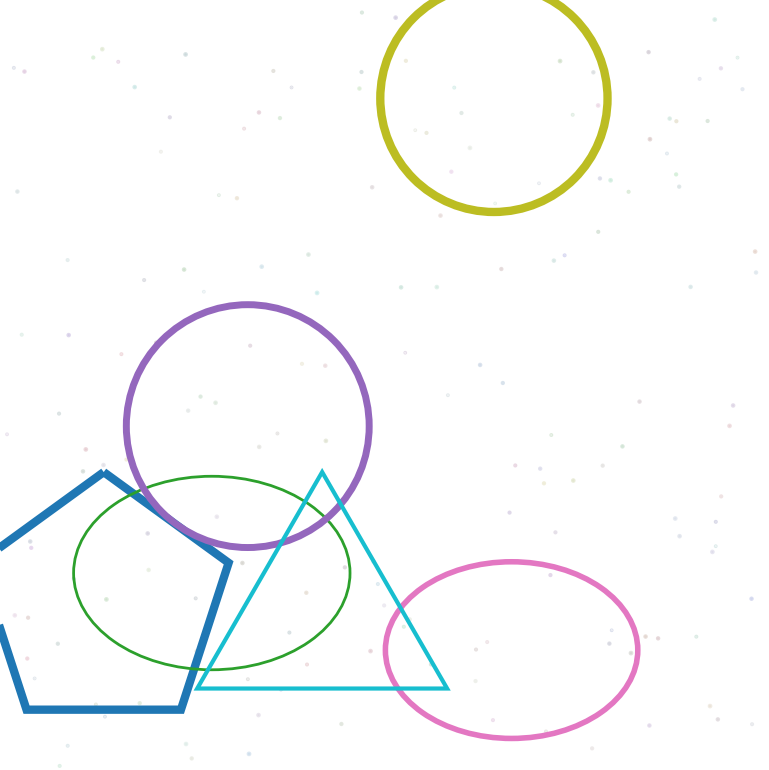[{"shape": "pentagon", "thickness": 3, "radius": 0.85, "center": [0.135, 0.216]}, {"shape": "oval", "thickness": 1, "radius": 0.9, "center": [0.275, 0.256]}, {"shape": "circle", "thickness": 2.5, "radius": 0.79, "center": [0.322, 0.447]}, {"shape": "oval", "thickness": 2, "radius": 0.82, "center": [0.664, 0.156]}, {"shape": "circle", "thickness": 3, "radius": 0.74, "center": [0.641, 0.872]}, {"shape": "triangle", "thickness": 1.5, "radius": 0.94, "center": [0.418, 0.2]}]